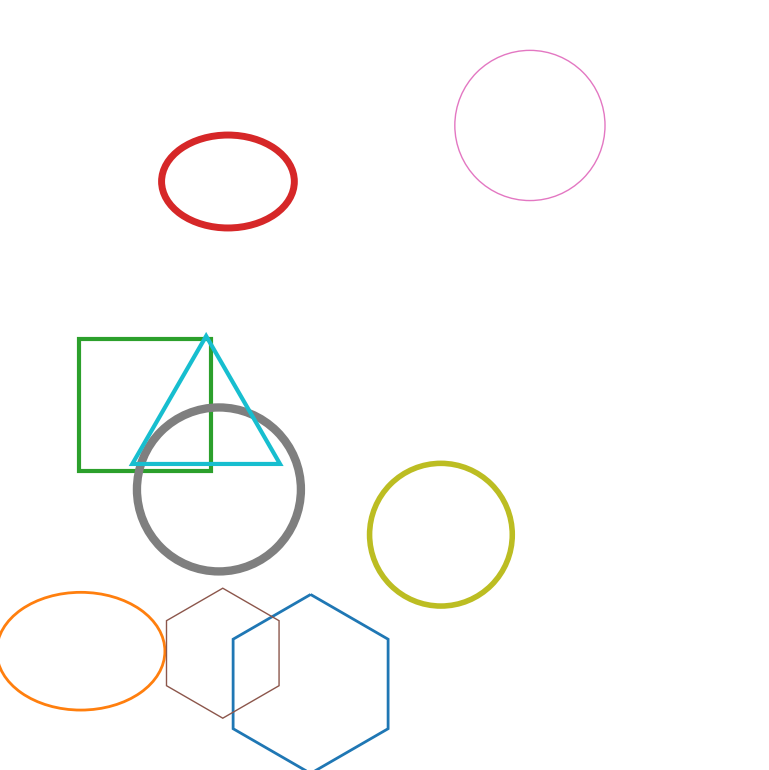[{"shape": "hexagon", "thickness": 1, "radius": 0.58, "center": [0.403, 0.112]}, {"shape": "oval", "thickness": 1, "radius": 0.55, "center": [0.105, 0.154]}, {"shape": "square", "thickness": 1.5, "radius": 0.43, "center": [0.189, 0.474]}, {"shape": "oval", "thickness": 2.5, "radius": 0.43, "center": [0.296, 0.764]}, {"shape": "hexagon", "thickness": 0.5, "radius": 0.42, "center": [0.289, 0.152]}, {"shape": "circle", "thickness": 0.5, "radius": 0.49, "center": [0.688, 0.837]}, {"shape": "circle", "thickness": 3, "radius": 0.53, "center": [0.284, 0.364]}, {"shape": "circle", "thickness": 2, "radius": 0.46, "center": [0.573, 0.306]}, {"shape": "triangle", "thickness": 1.5, "radius": 0.55, "center": [0.268, 0.453]}]